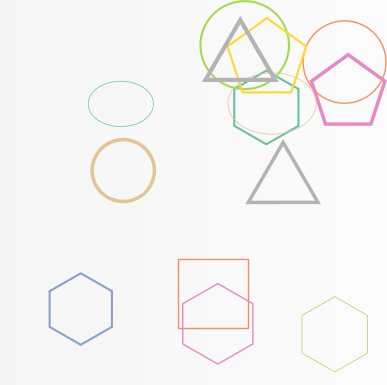[{"shape": "hexagon", "thickness": 1.5, "radius": 0.48, "center": [0.687, 0.721]}, {"shape": "oval", "thickness": 0.5, "radius": 0.42, "center": [0.312, 0.73]}, {"shape": "square", "thickness": 1, "radius": 0.45, "center": [0.549, 0.237]}, {"shape": "circle", "thickness": 1, "radius": 0.53, "center": [0.889, 0.839]}, {"shape": "hexagon", "thickness": 1.5, "radius": 0.46, "center": [0.208, 0.197]}, {"shape": "hexagon", "thickness": 1, "radius": 0.52, "center": [0.562, 0.159]}, {"shape": "pentagon", "thickness": 2.5, "radius": 0.5, "center": [0.899, 0.758]}, {"shape": "hexagon", "thickness": 0.5, "radius": 0.49, "center": [0.864, 0.132]}, {"shape": "circle", "thickness": 1.5, "radius": 0.57, "center": [0.632, 0.883]}, {"shape": "pentagon", "thickness": 1.5, "radius": 0.53, "center": [0.689, 0.846]}, {"shape": "circle", "thickness": 2.5, "radius": 0.4, "center": [0.318, 0.557]}, {"shape": "oval", "thickness": 0.5, "radius": 0.57, "center": [0.702, 0.731]}, {"shape": "triangle", "thickness": 2.5, "radius": 0.52, "center": [0.731, 0.526]}, {"shape": "triangle", "thickness": 3, "radius": 0.52, "center": [0.62, 0.844]}]